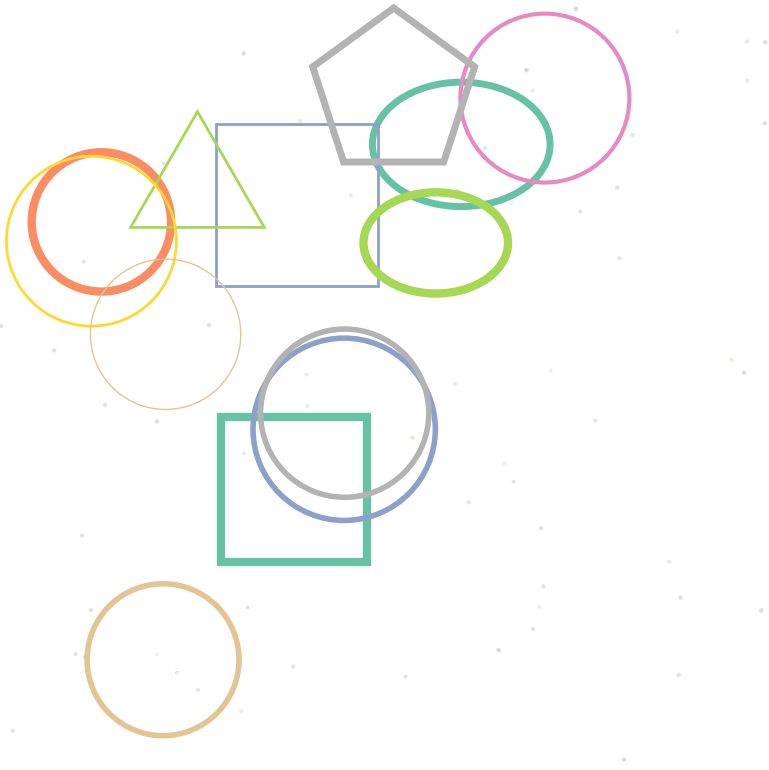[{"shape": "oval", "thickness": 2.5, "radius": 0.58, "center": [0.599, 0.812]}, {"shape": "square", "thickness": 3, "radius": 0.47, "center": [0.382, 0.364]}, {"shape": "circle", "thickness": 3, "radius": 0.45, "center": [0.132, 0.712]}, {"shape": "circle", "thickness": 2, "radius": 0.59, "center": [0.447, 0.442]}, {"shape": "square", "thickness": 1, "radius": 0.53, "center": [0.386, 0.734]}, {"shape": "circle", "thickness": 1.5, "radius": 0.55, "center": [0.708, 0.873]}, {"shape": "triangle", "thickness": 1, "radius": 0.5, "center": [0.256, 0.755]}, {"shape": "oval", "thickness": 3, "radius": 0.47, "center": [0.566, 0.685]}, {"shape": "circle", "thickness": 1, "radius": 0.55, "center": [0.119, 0.687]}, {"shape": "circle", "thickness": 2, "radius": 0.49, "center": [0.212, 0.143]}, {"shape": "circle", "thickness": 0.5, "radius": 0.49, "center": [0.215, 0.566]}, {"shape": "circle", "thickness": 2, "radius": 0.55, "center": [0.448, 0.463]}, {"shape": "pentagon", "thickness": 2.5, "radius": 0.55, "center": [0.511, 0.879]}]